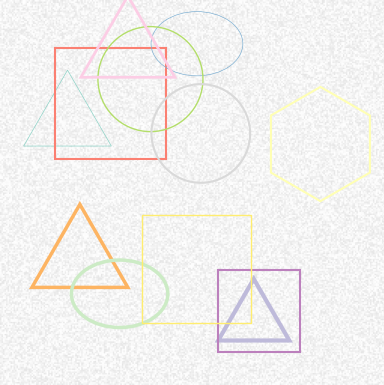[{"shape": "triangle", "thickness": 0.5, "radius": 0.66, "center": [0.175, 0.686]}, {"shape": "hexagon", "thickness": 1.5, "radius": 0.74, "center": [0.832, 0.626]}, {"shape": "triangle", "thickness": 3, "radius": 0.53, "center": [0.659, 0.169]}, {"shape": "square", "thickness": 1.5, "radius": 0.72, "center": [0.287, 0.731]}, {"shape": "oval", "thickness": 0.5, "radius": 0.6, "center": [0.512, 0.886]}, {"shape": "triangle", "thickness": 2.5, "radius": 0.72, "center": [0.207, 0.325]}, {"shape": "circle", "thickness": 1, "radius": 0.68, "center": [0.391, 0.795]}, {"shape": "triangle", "thickness": 2, "radius": 0.7, "center": [0.332, 0.87]}, {"shape": "circle", "thickness": 1.5, "radius": 0.64, "center": [0.522, 0.653]}, {"shape": "square", "thickness": 1.5, "radius": 0.53, "center": [0.673, 0.192]}, {"shape": "oval", "thickness": 2.5, "radius": 0.63, "center": [0.311, 0.237]}, {"shape": "square", "thickness": 1, "radius": 0.7, "center": [0.511, 0.301]}]